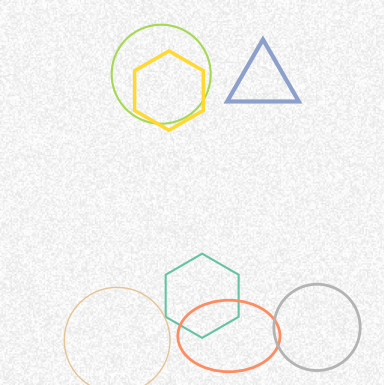[{"shape": "hexagon", "thickness": 1.5, "radius": 0.55, "center": [0.525, 0.232]}, {"shape": "oval", "thickness": 2, "radius": 0.66, "center": [0.595, 0.127]}, {"shape": "triangle", "thickness": 3, "radius": 0.54, "center": [0.683, 0.79]}, {"shape": "circle", "thickness": 1.5, "radius": 0.64, "center": [0.419, 0.807]}, {"shape": "hexagon", "thickness": 2.5, "radius": 0.52, "center": [0.439, 0.765]}, {"shape": "circle", "thickness": 1, "radius": 0.69, "center": [0.304, 0.116]}, {"shape": "circle", "thickness": 2, "radius": 0.56, "center": [0.823, 0.15]}]